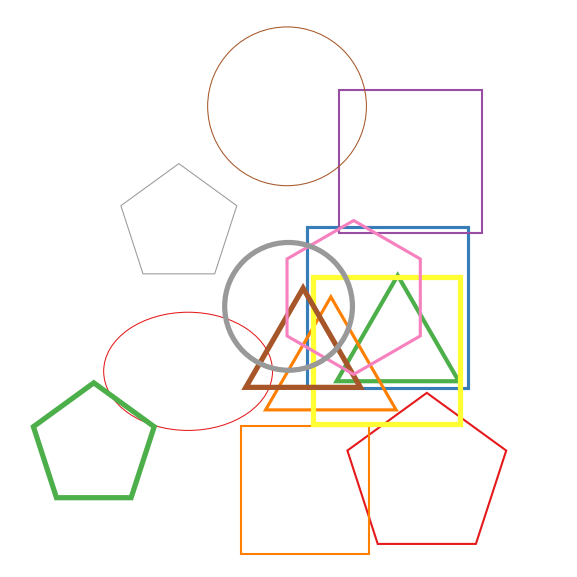[{"shape": "pentagon", "thickness": 1, "radius": 0.72, "center": [0.739, 0.174]}, {"shape": "oval", "thickness": 0.5, "radius": 0.73, "center": [0.326, 0.356]}, {"shape": "square", "thickness": 1.5, "radius": 0.7, "center": [0.672, 0.466]}, {"shape": "pentagon", "thickness": 2.5, "radius": 0.55, "center": [0.162, 0.226]}, {"shape": "triangle", "thickness": 2, "radius": 0.61, "center": [0.689, 0.4]}, {"shape": "square", "thickness": 1, "radius": 0.62, "center": [0.71, 0.719]}, {"shape": "triangle", "thickness": 1.5, "radius": 0.65, "center": [0.573, 0.355]}, {"shape": "square", "thickness": 1, "radius": 0.56, "center": [0.529, 0.151]}, {"shape": "square", "thickness": 2.5, "radius": 0.64, "center": [0.669, 0.393]}, {"shape": "circle", "thickness": 0.5, "radius": 0.69, "center": [0.497, 0.815]}, {"shape": "triangle", "thickness": 2.5, "radius": 0.57, "center": [0.525, 0.386]}, {"shape": "hexagon", "thickness": 1.5, "radius": 0.67, "center": [0.612, 0.484]}, {"shape": "circle", "thickness": 2.5, "radius": 0.55, "center": [0.5, 0.469]}, {"shape": "pentagon", "thickness": 0.5, "radius": 0.53, "center": [0.31, 0.61]}]